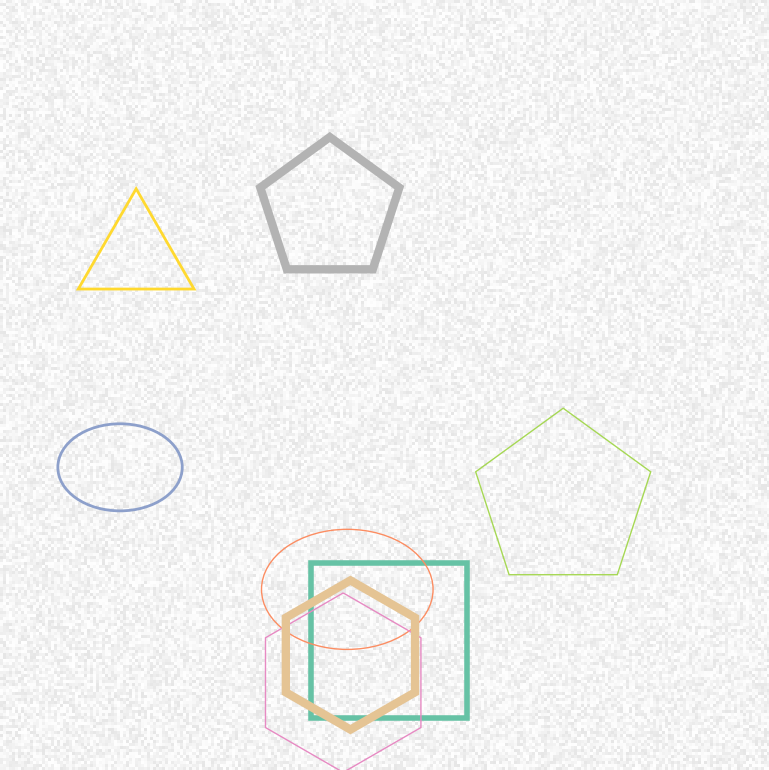[{"shape": "square", "thickness": 2, "radius": 0.5, "center": [0.505, 0.169]}, {"shape": "oval", "thickness": 0.5, "radius": 0.56, "center": [0.451, 0.235]}, {"shape": "oval", "thickness": 1, "radius": 0.4, "center": [0.156, 0.393]}, {"shape": "hexagon", "thickness": 0.5, "radius": 0.58, "center": [0.446, 0.113]}, {"shape": "pentagon", "thickness": 0.5, "radius": 0.6, "center": [0.731, 0.35]}, {"shape": "triangle", "thickness": 1, "radius": 0.43, "center": [0.177, 0.668]}, {"shape": "hexagon", "thickness": 3, "radius": 0.48, "center": [0.455, 0.149]}, {"shape": "pentagon", "thickness": 3, "radius": 0.47, "center": [0.428, 0.727]}]